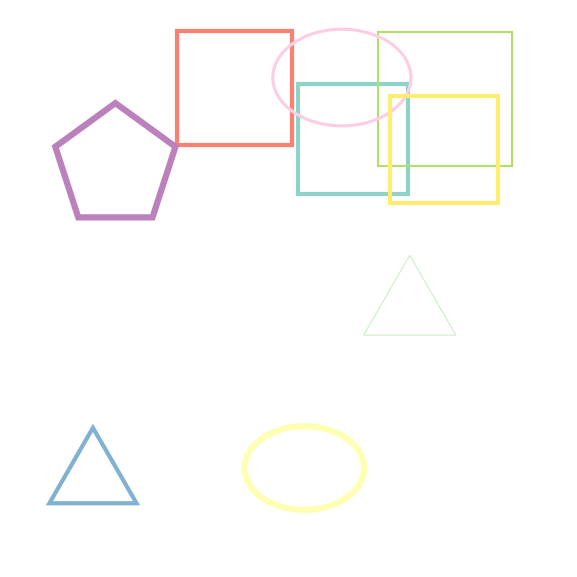[{"shape": "square", "thickness": 2, "radius": 0.48, "center": [0.611, 0.758]}, {"shape": "oval", "thickness": 3, "radius": 0.52, "center": [0.527, 0.189]}, {"shape": "square", "thickness": 2, "radius": 0.49, "center": [0.406, 0.846]}, {"shape": "triangle", "thickness": 2, "radius": 0.44, "center": [0.161, 0.171]}, {"shape": "square", "thickness": 1, "radius": 0.58, "center": [0.77, 0.828]}, {"shape": "oval", "thickness": 1.5, "radius": 0.6, "center": [0.592, 0.865]}, {"shape": "pentagon", "thickness": 3, "radius": 0.55, "center": [0.2, 0.711]}, {"shape": "triangle", "thickness": 0.5, "radius": 0.46, "center": [0.71, 0.465]}, {"shape": "square", "thickness": 2, "radius": 0.47, "center": [0.768, 0.74]}]